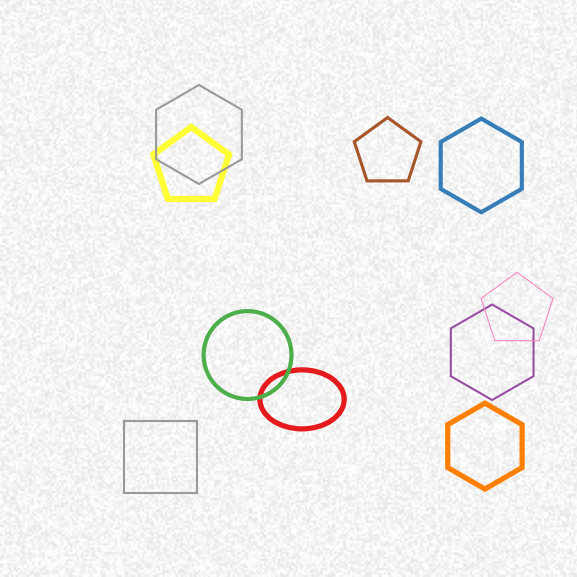[{"shape": "oval", "thickness": 2.5, "radius": 0.36, "center": [0.523, 0.308]}, {"shape": "hexagon", "thickness": 2, "radius": 0.41, "center": [0.833, 0.713]}, {"shape": "circle", "thickness": 2, "radius": 0.38, "center": [0.429, 0.384]}, {"shape": "hexagon", "thickness": 1, "radius": 0.41, "center": [0.852, 0.389]}, {"shape": "hexagon", "thickness": 2.5, "radius": 0.37, "center": [0.84, 0.227]}, {"shape": "pentagon", "thickness": 3, "radius": 0.34, "center": [0.331, 0.71]}, {"shape": "pentagon", "thickness": 1.5, "radius": 0.3, "center": [0.671, 0.735]}, {"shape": "pentagon", "thickness": 0.5, "radius": 0.33, "center": [0.895, 0.462]}, {"shape": "hexagon", "thickness": 1, "radius": 0.43, "center": [0.345, 0.766]}, {"shape": "square", "thickness": 1, "radius": 0.31, "center": [0.278, 0.208]}]